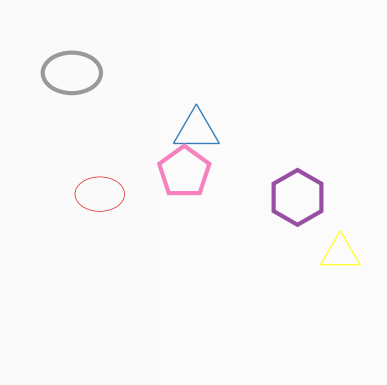[{"shape": "oval", "thickness": 0.5, "radius": 0.32, "center": [0.257, 0.496]}, {"shape": "triangle", "thickness": 1, "radius": 0.34, "center": [0.507, 0.662]}, {"shape": "hexagon", "thickness": 3, "radius": 0.36, "center": [0.768, 0.487]}, {"shape": "triangle", "thickness": 1, "radius": 0.3, "center": [0.878, 0.342]}, {"shape": "pentagon", "thickness": 3, "radius": 0.34, "center": [0.476, 0.553]}, {"shape": "oval", "thickness": 3, "radius": 0.38, "center": [0.185, 0.811]}]